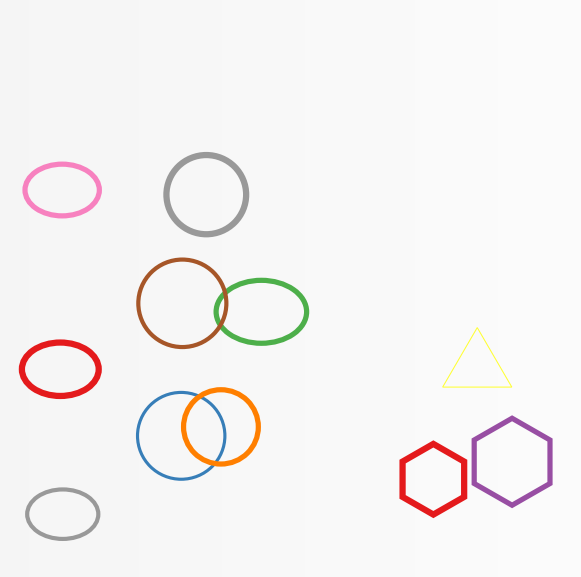[{"shape": "hexagon", "thickness": 3, "radius": 0.31, "center": [0.746, 0.169]}, {"shape": "oval", "thickness": 3, "radius": 0.33, "center": [0.104, 0.36]}, {"shape": "circle", "thickness": 1.5, "radius": 0.38, "center": [0.312, 0.244]}, {"shape": "oval", "thickness": 2.5, "radius": 0.39, "center": [0.45, 0.459]}, {"shape": "hexagon", "thickness": 2.5, "radius": 0.38, "center": [0.881, 0.2]}, {"shape": "circle", "thickness": 2.5, "radius": 0.32, "center": [0.38, 0.26]}, {"shape": "triangle", "thickness": 0.5, "radius": 0.34, "center": [0.821, 0.363]}, {"shape": "circle", "thickness": 2, "radius": 0.38, "center": [0.314, 0.474]}, {"shape": "oval", "thickness": 2.5, "radius": 0.32, "center": [0.107, 0.67]}, {"shape": "circle", "thickness": 3, "radius": 0.34, "center": [0.355, 0.662]}, {"shape": "oval", "thickness": 2, "radius": 0.31, "center": [0.108, 0.109]}]